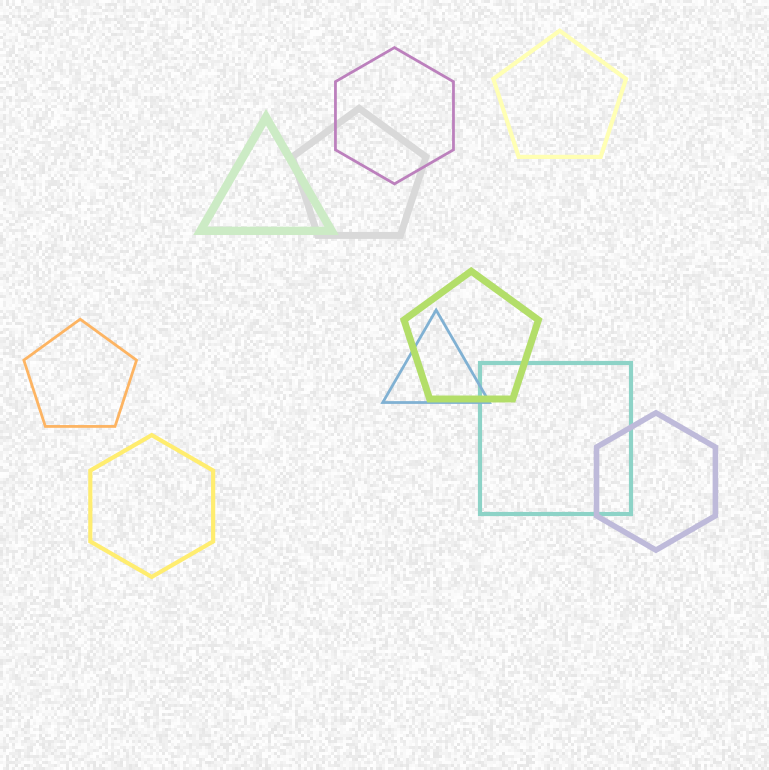[{"shape": "square", "thickness": 1.5, "radius": 0.49, "center": [0.721, 0.431]}, {"shape": "pentagon", "thickness": 1.5, "radius": 0.45, "center": [0.727, 0.87]}, {"shape": "hexagon", "thickness": 2, "radius": 0.45, "center": [0.852, 0.375]}, {"shape": "triangle", "thickness": 1, "radius": 0.4, "center": [0.566, 0.517]}, {"shape": "pentagon", "thickness": 1, "radius": 0.38, "center": [0.104, 0.508]}, {"shape": "pentagon", "thickness": 2.5, "radius": 0.46, "center": [0.612, 0.556]}, {"shape": "pentagon", "thickness": 2.5, "radius": 0.46, "center": [0.466, 0.768]}, {"shape": "hexagon", "thickness": 1, "radius": 0.44, "center": [0.512, 0.85]}, {"shape": "triangle", "thickness": 3, "radius": 0.49, "center": [0.346, 0.749]}, {"shape": "hexagon", "thickness": 1.5, "radius": 0.46, "center": [0.197, 0.343]}]